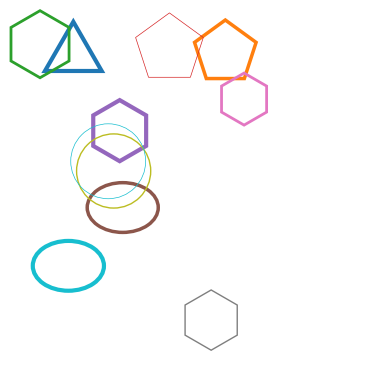[{"shape": "triangle", "thickness": 3, "radius": 0.43, "center": [0.19, 0.858]}, {"shape": "pentagon", "thickness": 2.5, "radius": 0.42, "center": [0.585, 0.864]}, {"shape": "hexagon", "thickness": 2, "radius": 0.44, "center": [0.104, 0.885]}, {"shape": "pentagon", "thickness": 0.5, "radius": 0.46, "center": [0.44, 0.874]}, {"shape": "hexagon", "thickness": 3, "radius": 0.4, "center": [0.311, 0.661]}, {"shape": "oval", "thickness": 2.5, "radius": 0.46, "center": [0.319, 0.461]}, {"shape": "hexagon", "thickness": 2, "radius": 0.34, "center": [0.634, 0.743]}, {"shape": "hexagon", "thickness": 1, "radius": 0.39, "center": [0.548, 0.169]}, {"shape": "circle", "thickness": 1, "radius": 0.48, "center": [0.295, 0.556]}, {"shape": "circle", "thickness": 0.5, "radius": 0.49, "center": [0.281, 0.581]}, {"shape": "oval", "thickness": 3, "radius": 0.46, "center": [0.178, 0.31]}]